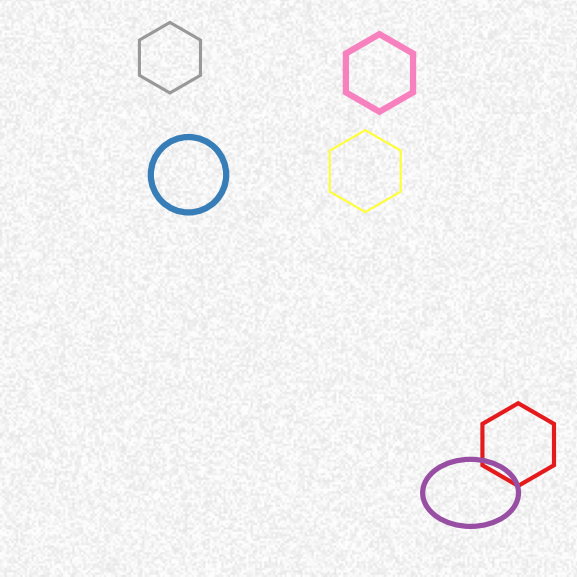[{"shape": "hexagon", "thickness": 2, "radius": 0.36, "center": [0.897, 0.229]}, {"shape": "circle", "thickness": 3, "radius": 0.33, "center": [0.326, 0.697]}, {"shape": "oval", "thickness": 2.5, "radius": 0.41, "center": [0.815, 0.146]}, {"shape": "hexagon", "thickness": 1, "radius": 0.35, "center": [0.632, 0.703]}, {"shape": "hexagon", "thickness": 3, "radius": 0.34, "center": [0.657, 0.873]}, {"shape": "hexagon", "thickness": 1.5, "radius": 0.31, "center": [0.294, 0.899]}]